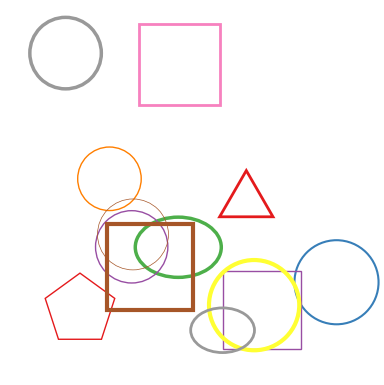[{"shape": "triangle", "thickness": 2, "radius": 0.4, "center": [0.64, 0.477]}, {"shape": "pentagon", "thickness": 1, "radius": 0.47, "center": [0.208, 0.196]}, {"shape": "circle", "thickness": 1.5, "radius": 0.55, "center": [0.874, 0.267]}, {"shape": "oval", "thickness": 2.5, "radius": 0.56, "center": [0.463, 0.358]}, {"shape": "circle", "thickness": 1, "radius": 0.47, "center": [0.342, 0.359]}, {"shape": "square", "thickness": 1, "radius": 0.5, "center": [0.68, 0.195]}, {"shape": "circle", "thickness": 1, "radius": 0.41, "center": [0.284, 0.536]}, {"shape": "circle", "thickness": 3, "radius": 0.59, "center": [0.66, 0.207]}, {"shape": "square", "thickness": 3, "radius": 0.56, "center": [0.39, 0.306]}, {"shape": "circle", "thickness": 0.5, "radius": 0.46, "center": [0.345, 0.391]}, {"shape": "square", "thickness": 2, "radius": 0.52, "center": [0.465, 0.833]}, {"shape": "circle", "thickness": 2.5, "radius": 0.46, "center": [0.17, 0.862]}, {"shape": "oval", "thickness": 2, "radius": 0.41, "center": [0.578, 0.142]}]